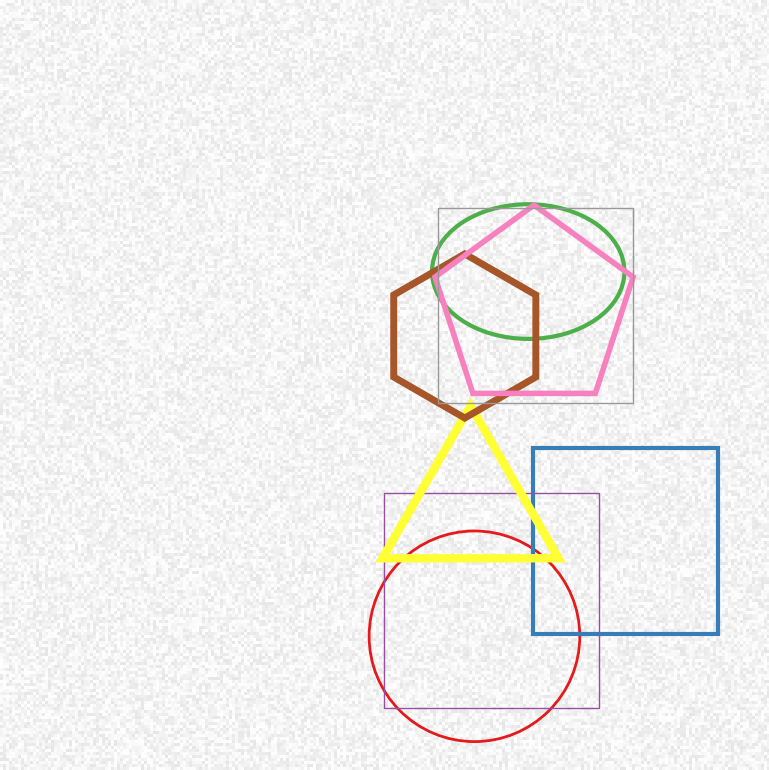[{"shape": "circle", "thickness": 1, "radius": 0.68, "center": [0.616, 0.174]}, {"shape": "square", "thickness": 1.5, "radius": 0.6, "center": [0.812, 0.298]}, {"shape": "oval", "thickness": 1.5, "radius": 0.62, "center": [0.686, 0.647]}, {"shape": "square", "thickness": 0.5, "radius": 0.7, "center": [0.639, 0.22]}, {"shape": "triangle", "thickness": 3, "radius": 0.66, "center": [0.611, 0.341]}, {"shape": "hexagon", "thickness": 2.5, "radius": 0.53, "center": [0.604, 0.564]}, {"shape": "pentagon", "thickness": 2, "radius": 0.68, "center": [0.694, 0.598]}, {"shape": "square", "thickness": 0.5, "radius": 0.63, "center": [0.695, 0.603]}]